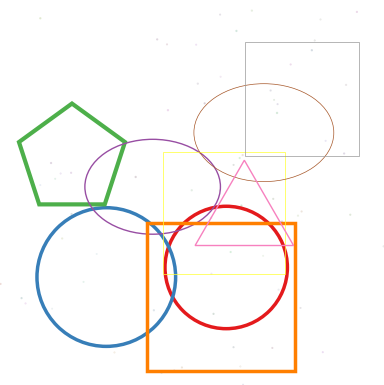[{"shape": "circle", "thickness": 2.5, "radius": 0.79, "center": [0.588, 0.305]}, {"shape": "circle", "thickness": 2.5, "radius": 0.9, "center": [0.276, 0.28]}, {"shape": "pentagon", "thickness": 3, "radius": 0.72, "center": [0.187, 0.586]}, {"shape": "oval", "thickness": 1, "radius": 0.88, "center": [0.397, 0.515]}, {"shape": "square", "thickness": 2.5, "radius": 0.96, "center": [0.575, 0.228]}, {"shape": "square", "thickness": 0.5, "radius": 0.79, "center": [0.583, 0.447]}, {"shape": "oval", "thickness": 0.5, "radius": 0.91, "center": [0.685, 0.655]}, {"shape": "triangle", "thickness": 1, "radius": 0.74, "center": [0.635, 0.436]}, {"shape": "square", "thickness": 0.5, "radius": 0.74, "center": [0.783, 0.742]}]